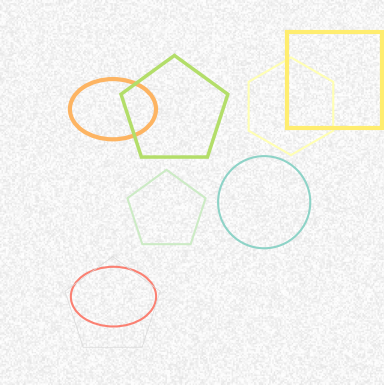[{"shape": "circle", "thickness": 1.5, "radius": 0.6, "center": [0.686, 0.475]}, {"shape": "hexagon", "thickness": 1.5, "radius": 0.63, "center": [0.756, 0.724]}, {"shape": "oval", "thickness": 1.5, "radius": 0.55, "center": [0.295, 0.23]}, {"shape": "oval", "thickness": 3, "radius": 0.56, "center": [0.293, 0.716]}, {"shape": "pentagon", "thickness": 2.5, "radius": 0.73, "center": [0.453, 0.71]}, {"shape": "pentagon", "thickness": 0.5, "radius": 0.65, "center": [0.293, 0.203]}, {"shape": "pentagon", "thickness": 1.5, "radius": 0.53, "center": [0.432, 0.452]}, {"shape": "square", "thickness": 3, "radius": 0.62, "center": [0.869, 0.792]}]